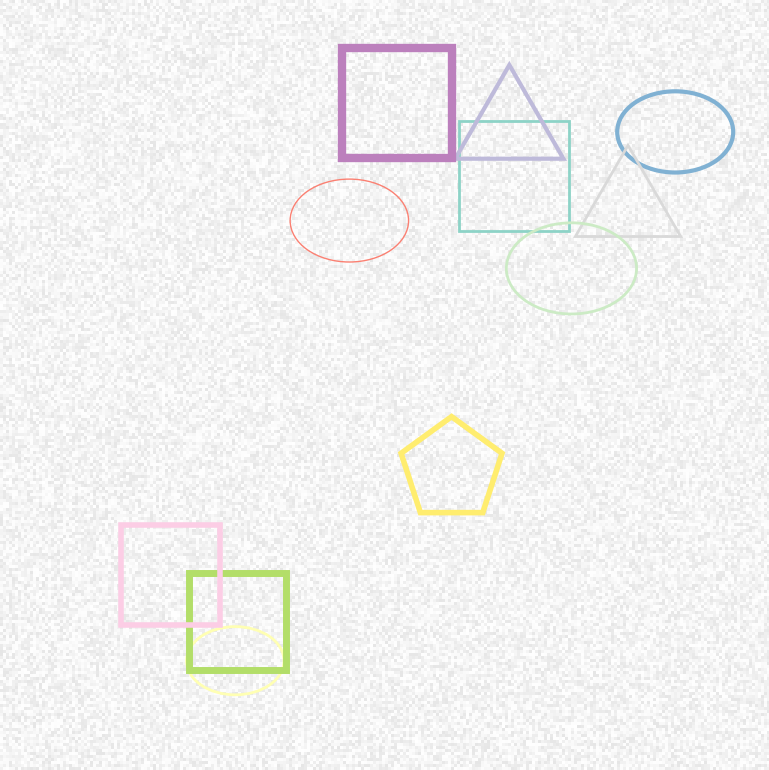[{"shape": "square", "thickness": 1, "radius": 0.36, "center": [0.668, 0.771]}, {"shape": "oval", "thickness": 1, "radius": 0.32, "center": [0.306, 0.142]}, {"shape": "triangle", "thickness": 1.5, "radius": 0.41, "center": [0.661, 0.834]}, {"shape": "oval", "thickness": 0.5, "radius": 0.38, "center": [0.454, 0.714]}, {"shape": "oval", "thickness": 1.5, "radius": 0.38, "center": [0.877, 0.829]}, {"shape": "square", "thickness": 2.5, "radius": 0.31, "center": [0.309, 0.193]}, {"shape": "square", "thickness": 2, "radius": 0.32, "center": [0.221, 0.253]}, {"shape": "triangle", "thickness": 1, "radius": 0.39, "center": [0.816, 0.732]}, {"shape": "square", "thickness": 3, "radius": 0.36, "center": [0.516, 0.866]}, {"shape": "oval", "thickness": 1, "radius": 0.42, "center": [0.742, 0.651]}, {"shape": "pentagon", "thickness": 2, "radius": 0.34, "center": [0.586, 0.39]}]